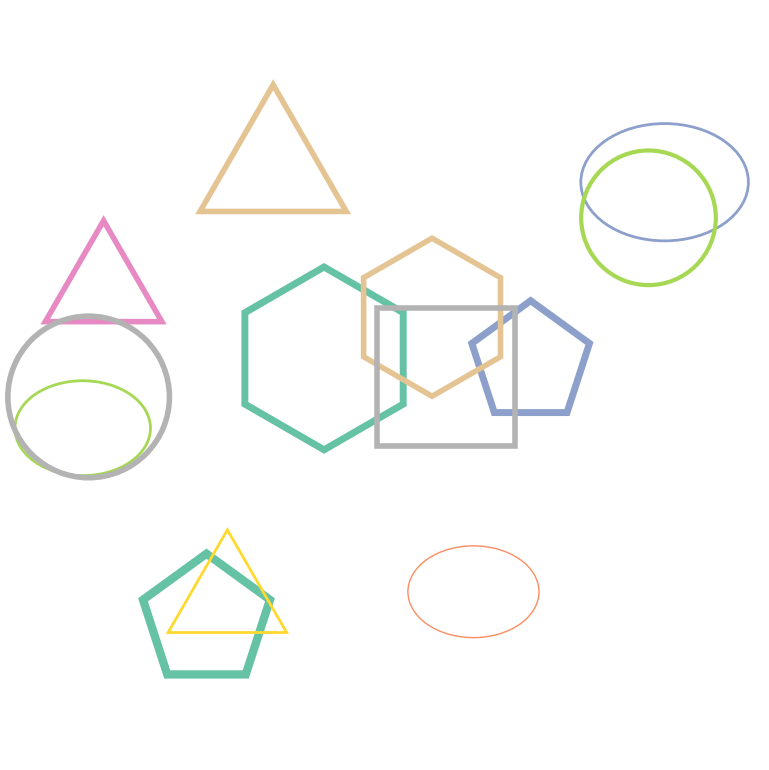[{"shape": "pentagon", "thickness": 3, "radius": 0.43, "center": [0.268, 0.194]}, {"shape": "hexagon", "thickness": 2.5, "radius": 0.59, "center": [0.421, 0.535]}, {"shape": "oval", "thickness": 0.5, "radius": 0.43, "center": [0.615, 0.231]}, {"shape": "pentagon", "thickness": 2.5, "radius": 0.4, "center": [0.689, 0.529]}, {"shape": "oval", "thickness": 1, "radius": 0.54, "center": [0.863, 0.763]}, {"shape": "triangle", "thickness": 2, "radius": 0.44, "center": [0.135, 0.626]}, {"shape": "oval", "thickness": 1, "radius": 0.44, "center": [0.107, 0.444]}, {"shape": "circle", "thickness": 1.5, "radius": 0.44, "center": [0.842, 0.717]}, {"shape": "triangle", "thickness": 1, "radius": 0.44, "center": [0.295, 0.223]}, {"shape": "hexagon", "thickness": 2, "radius": 0.51, "center": [0.561, 0.588]}, {"shape": "triangle", "thickness": 2, "radius": 0.55, "center": [0.355, 0.78]}, {"shape": "circle", "thickness": 2, "radius": 0.52, "center": [0.115, 0.485]}, {"shape": "square", "thickness": 2, "radius": 0.45, "center": [0.579, 0.511]}]